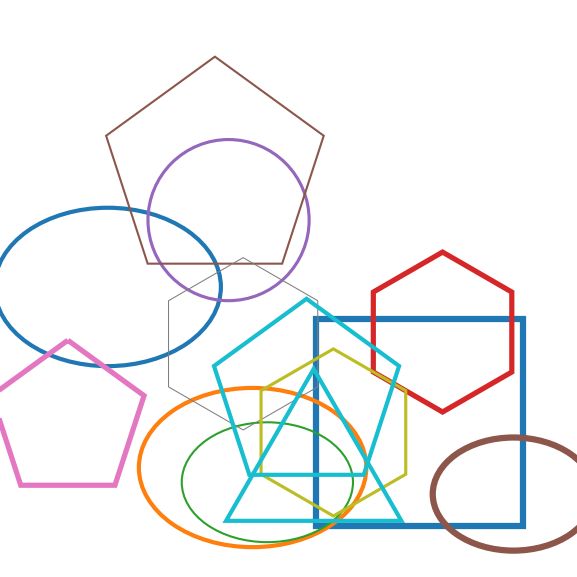[{"shape": "square", "thickness": 3, "radius": 0.9, "center": [0.727, 0.267]}, {"shape": "oval", "thickness": 2, "radius": 0.98, "center": [0.187, 0.502]}, {"shape": "oval", "thickness": 2, "radius": 0.98, "center": [0.437, 0.19]}, {"shape": "oval", "thickness": 1, "radius": 0.74, "center": [0.463, 0.164]}, {"shape": "hexagon", "thickness": 2.5, "radius": 0.69, "center": [0.766, 0.424]}, {"shape": "circle", "thickness": 1.5, "radius": 0.7, "center": [0.396, 0.618]}, {"shape": "oval", "thickness": 3, "radius": 0.7, "center": [0.889, 0.144]}, {"shape": "pentagon", "thickness": 1, "radius": 0.99, "center": [0.372, 0.703]}, {"shape": "pentagon", "thickness": 2.5, "radius": 0.69, "center": [0.117, 0.271]}, {"shape": "hexagon", "thickness": 0.5, "radius": 0.75, "center": [0.421, 0.404]}, {"shape": "hexagon", "thickness": 1.5, "radius": 0.72, "center": [0.577, 0.25]}, {"shape": "pentagon", "thickness": 2, "radius": 0.84, "center": [0.531, 0.313]}, {"shape": "triangle", "thickness": 2, "radius": 0.88, "center": [0.543, 0.185]}]